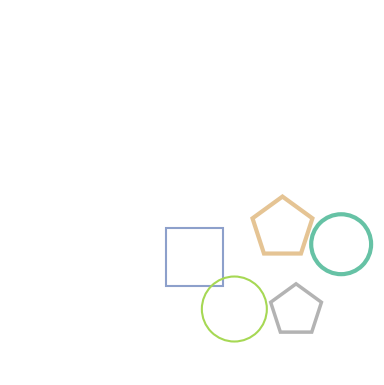[{"shape": "circle", "thickness": 3, "radius": 0.39, "center": [0.886, 0.366]}, {"shape": "square", "thickness": 1.5, "radius": 0.38, "center": [0.505, 0.333]}, {"shape": "circle", "thickness": 1.5, "radius": 0.42, "center": [0.609, 0.197]}, {"shape": "pentagon", "thickness": 3, "radius": 0.41, "center": [0.734, 0.408]}, {"shape": "pentagon", "thickness": 2.5, "radius": 0.35, "center": [0.769, 0.193]}]